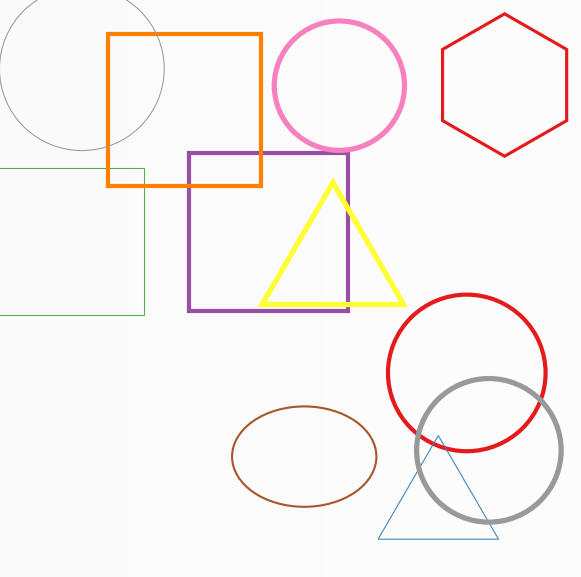[{"shape": "hexagon", "thickness": 1.5, "radius": 0.62, "center": [0.868, 0.852]}, {"shape": "circle", "thickness": 2, "radius": 0.68, "center": [0.803, 0.353]}, {"shape": "triangle", "thickness": 0.5, "radius": 0.6, "center": [0.754, 0.125]}, {"shape": "square", "thickness": 0.5, "radius": 0.64, "center": [0.119, 0.581]}, {"shape": "square", "thickness": 2, "radius": 0.68, "center": [0.462, 0.597]}, {"shape": "square", "thickness": 2, "radius": 0.66, "center": [0.318, 0.809]}, {"shape": "triangle", "thickness": 2.5, "radius": 0.7, "center": [0.573, 0.542]}, {"shape": "oval", "thickness": 1, "radius": 0.62, "center": [0.523, 0.208]}, {"shape": "circle", "thickness": 2.5, "radius": 0.56, "center": [0.584, 0.851]}, {"shape": "circle", "thickness": 2.5, "radius": 0.62, "center": [0.841, 0.219]}, {"shape": "circle", "thickness": 0.5, "radius": 0.71, "center": [0.141, 0.88]}]